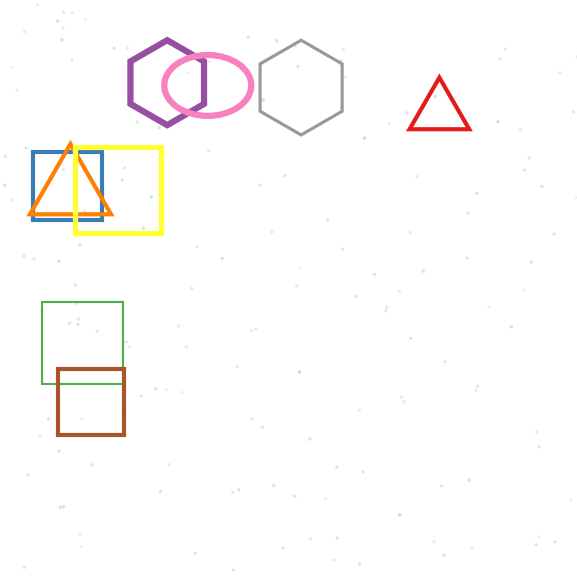[{"shape": "triangle", "thickness": 2, "radius": 0.3, "center": [0.761, 0.805]}, {"shape": "square", "thickness": 2, "radius": 0.3, "center": [0.117, 0.677]}, {"shape": "square", "thickness": 1, "radius": 0.35, "center": [0.142, 0.405]}, {"shape": "hexagon", "thickness": 3, "radius": 0.37, "center": [0.29, 0.856]}, {"shape": "triangle", "thickness": 2, "radius": 0.41, "center": [0.122, 0.669]}, {"shape": "square", "thickness": 2.5, "radius": 0.37, "center": [0.204, 0.671]}, {"shape": "square", "thickness": 2, "radius": 0.29, "center": [0.157, 0.302]}, {"shape": "oval", "thickness": 3, "radius": 0.38, "center": [0.36, 0.851]}, {"shape": "hexagon", "thickness": 1.5, "radius": 0.41, "center": [0.521, 0.847]}]